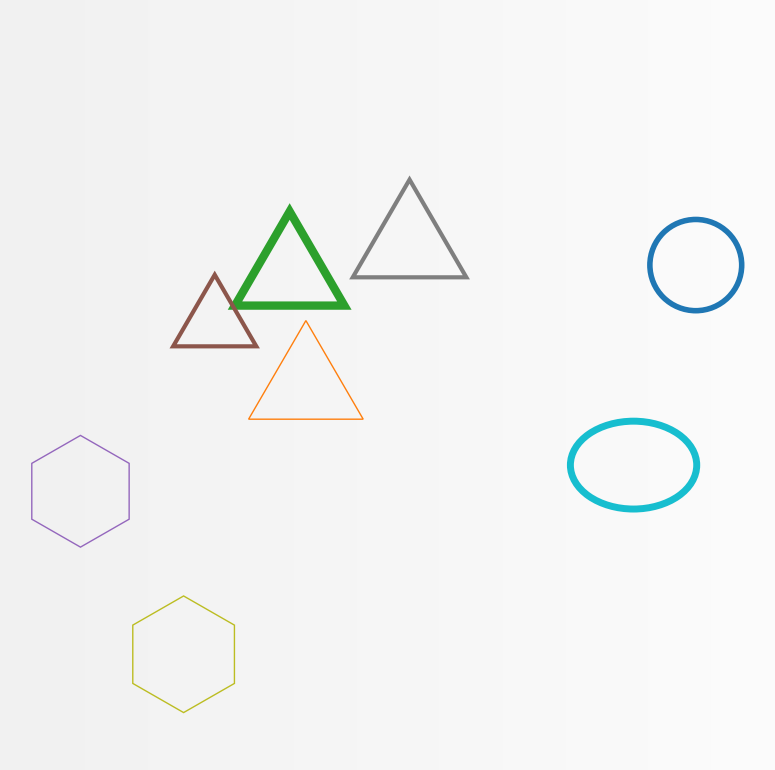[{"shape": "circle", "thickness": 2, "radius": 0.3, "center": [0.898, 0.656]}, {"shape": "triangle", "thickness": 0.5, "radius": 0.43, "center": [0.395, 0.498]}, {"shape": "triangle", "thickness": 3, "radius": 0.41, "center": [0.374, 0.644]}, {"shape": "hexagon", "thickness": 0.5, "radius": 0.36, "center": [0.104, 0.362]}, {"shape": "triangle", "thickness": 1.5, "radius": 0.31, "center": [0.277, 0.581]}, {"shape": "triangle", "thickness": 1.5, "radius": 0.42, "center": [0.528, 0.682]}, {"shape": "hexagon", "thickness": 0.5, "radius": 0.38, "center": [0.237, 0.15]}, {"shape": "oval", "thickness": 2.5, "radius": 0.41, "center": [0.817, 0.396]}]